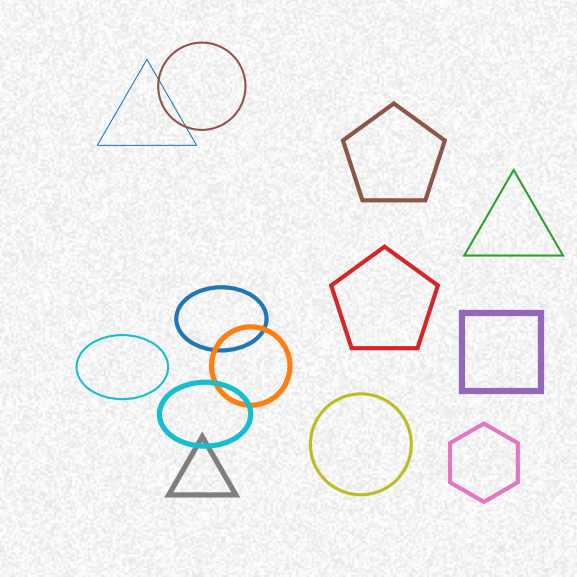[{"shape": "triangle", "thickness": 0.5, "radius": 0.5, "center": [0.254, 0.797]}, {"shape": "oval", "thickness": 2, "radius": 0.39, "center": [0.383, 0.447]}, {"shape": "circle", "thickness": 2.5, "radius": 0.34, "center": [0.434, 0.365]}, {"shape": "triangle", "thickness": 1, "radius": 0.49, "center": [0.889, 0.606]}, {"shape": "pentagon", "thickness": 2, "radius": 0.49, "center": [0.666, 0.475]}, {"shape": "square", "thickness": 3, "radius": 0.34, "center": [0.869, 0.389]}, {"shape": "circle", "thickness": 1, "radius": 0.38, "center": [0.35, 0.85]}, {"shape": "pentagon", "thickness": 2, "radius": 0.46, "center": [0.682, 0.727]}, {"shape": "hexagon", "thickness": 2, "radius": 0.34, "center": [0.838, 0.198]}, {"shape": "triangle", "thickness": 2.5, "radius": 0.34, "center": [0.35, 0.176]}, {"shape": "circle", "thickness": 1.5, "radius": 0.44, "center": [0.625, 0.23]}, {"shape": "oval", "thickness": 2.5, "radius": 0.4, "center": [0.355, 0.282]}, {"shape": "oval", "thickness": 1, "radius": 0.4, "center": [0.212, 0.363]}]